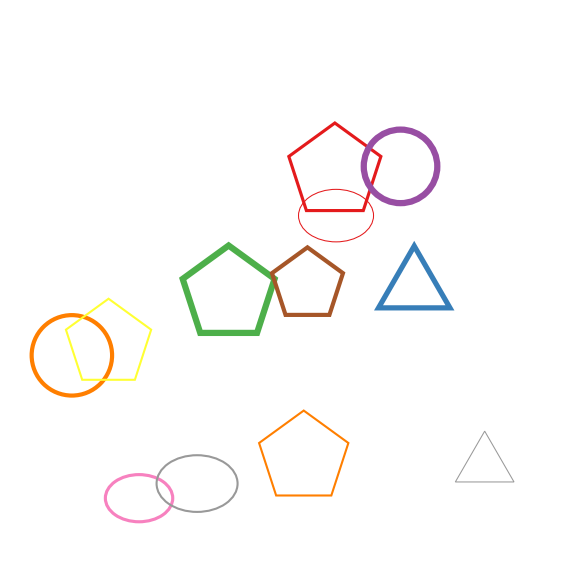[{"shape": "oval", "thickness": 0.5, "radius": 0.32, "center": [0.582, 0.626]}, {"shape": "pentagon", "thickness": 1.5, "radius": 0.42, "center": [0.58, 0.702]}, {"shape": "triangle", "thickness": 2.5, "radius": 0.36, "center": [0.717, 0.502]}, {"shape": "pentagon", "thickness": 3, "radius": 0.42, "center": [0.396, 0.49]}, {"shape": "circle", "thickness": 3, "radius": 0.32, "center": [0.694, 0.711]}, {"shape": "pentagon", "thickness": 1, "radius": 0.41, "center": [0.526, 0.207]}, {"shape": "circle", "thickness": 2, "radius": 0.35, "center": [0.124, 0.384]}, {"shape": "pentagon", "thickness": 1, "radius": 0.39, "center": [0.188, 0.404]}, {"shape": "pentagon", "thickness": 2, "radius": 0.32, "center": [0.532, 0.506]}, {"shape": "oval", "thickness": 1.5, "radius": 0.29, "center": [0.241, 0.136]}, {"shape": "oval", "thickness": 1, "radius": 0.35, "center": [0.341, 0.162]}, {"shape": "triangle", "thickness": 0.5, "radius": 0.29, "center": [0.839, 0.194]}]